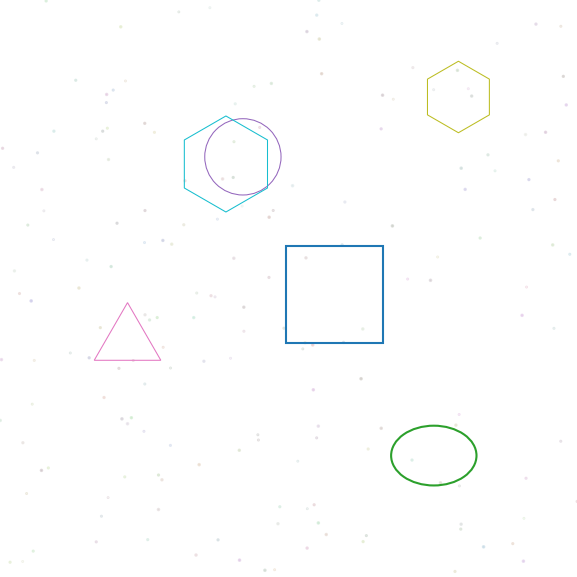[{"shape": "square", "thickness": 1, "radius": 0.42, "center": [0.579, 0.489]}, {"shape": "oval", "thickness": 1, "radius": 0.37, "center": [0.751, 0.21]}, {"shape": "circle", "thickness": 0.5, "radius": 0.33, "center": [0.421, 0.728]}, {"shape": "triangle", "thickness": 0.5, "radius": 0.33, "center": [0.221, 0.409]}, {"shape": "hexagon", "thickness": 0.5, "radius": 0.31, "center": [0.794, 0.831]}, {"shape": "hexagon", "thickness": 0.5, "radius": 0.42, "center": [0.391, 0.715]}]